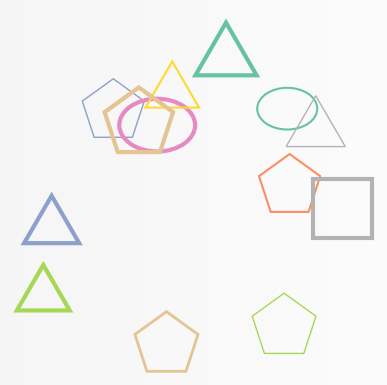[{"shape": "oval", "thickness": 1.5, "radius": 0.39, "center": [0.741, 0.718]}, {"shape": "triangle", "thickness": 3, "radius": 0.46, "center": [0.583, 0.85]}, {"shape": "pentagon", "thickness": 1.5, "radius": 0.42, "center": [0.747, 0.517]}, {"shape": "pentagon", "thickness": 1, "radius": 0.42, "center": [0.292, 0.711]}, {"shape": "triangle", "thickness": 3, "radius": 0.41, "center": [0.133, 0.409]}, {"shape": "oval", "thickness": 3, "radius": 0.49, "center": [0.406, 0.675]}, {"shape": "pentagon", "thickness": 1, "radius": 0.43, "center": [0.733, 0.152]}, {"shape": "triangle", "thickness": 3, "radius": 0.39, "center": [0.112, 0.233]}, {"shape": "triangle", "thickness": 1.5, "radius": 0.4, "center": [0.445, 0.76]}, {"shape": "pentagon", "thickness": 2, "radius": 0.43, "center": [0.43, 0.105]}, {"shape": "pentagon", "thickness": 3, "radius": 0.46, "center": [0.358, 0.68]}, {"shape": "triangle", "thickness": 1, "radius": 0.44, "center": [0.815, 0.663]}, {"shape": "square", "thickness": 3, "radius": 0.38, "center": [0.884, 0.458]}]